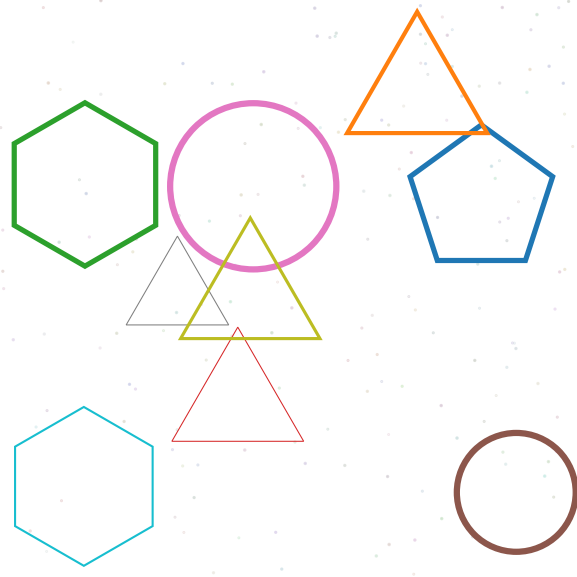[{"shape": "pentagon", "thickness": 2.5, "radius": 0.65, "center": [0.834, 0.653]}, {"shape": "triangle", "thickness": 2, "radius": 0.7, "center": [0.722, 0.839]}, {"shape": "hexagon", "thickness": 2.5, "radius": 0.71, "center": [0.147, 0.68]}, {"shape": "triangle", "thickness": 0.5, "radius": 0.66, "center": [0.412, 0.301]}, {"shape": "circle", "thickness": 3, "radius": 0.51, "center": [0.894, 0.147]}, {"shape": "circle", "thickness": 3, "radius": 0.72, "center": [0.439, 0.677]}, {"shape": "triangle", "thickness": 0.5, "radius": 0.51, "center": [0.307, 0.488]}, {"shape": "triangle", "thickness": 1.5, "radius": 0.7, "center": [0.433, 0.482]}, {"shape": "hexagon", "thickness": 1, "radius": 0.69, "center": [0.145, 0.157]}]